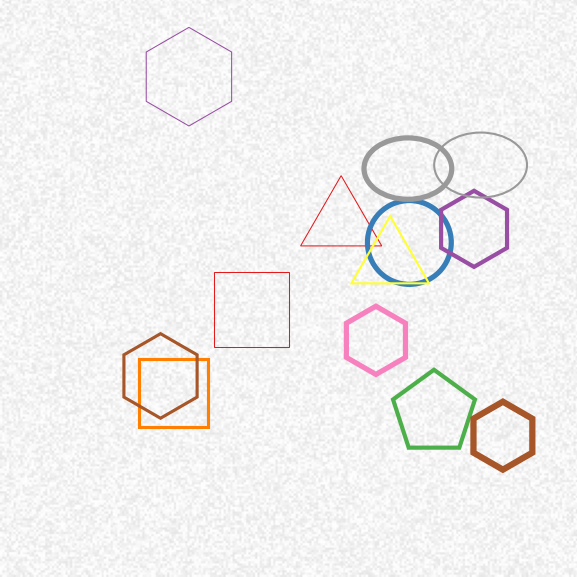[{"shape": "triangle", "thickness": 0.5, "radius": 0.41, "center": [0.591, 0.614]}, {"shape": "square", "thickness": 0.5, "radius": 0.32, "center": [0.435, 0.463]}, {"shape": "circle", "thickness": 2.5, "radius": 0.36, "center": [0.709, 0.579]}, {"shape": "pentagon", "thickness": 2, "radius": 0.37, "center": [0.752, 0.284]}, {"shape": "hexagon", "thickness": 0.5, "radius": 0.43, "center": [0.327, 0.866]}, {"shape": "hexagon", "thickness": 2, "radius": 0.33, "center": [0.821, 0.603]}, {"shape": "square", "thickness": 1.5, "radius": 0.3, "center": [0.3, 0.319]}, {"shape": "triangle", "thickness": 1, "radius": 0.39, "center": [0.676, 0.547]}, {"shape": "hexagon", "thickness": 1.5, "radius": 0.37, "center": [0.278, 0.348]}, {"shape": "hexagon", "thickness": 3, "radius": 0.29, "center": [0.871, 0.245]}, {"shape": "hexagon", "thickness": 2.5, "radius": 0.3, "center": [0.651, 0.41]}, {"shape": "oval", "thickness": 1, "radius": 0.4, "center": [0.832, 0.713]}, {"shape": "oval", "thickness": 2.5, "radius": 0.38, "center": [0.706, 0.707]}]